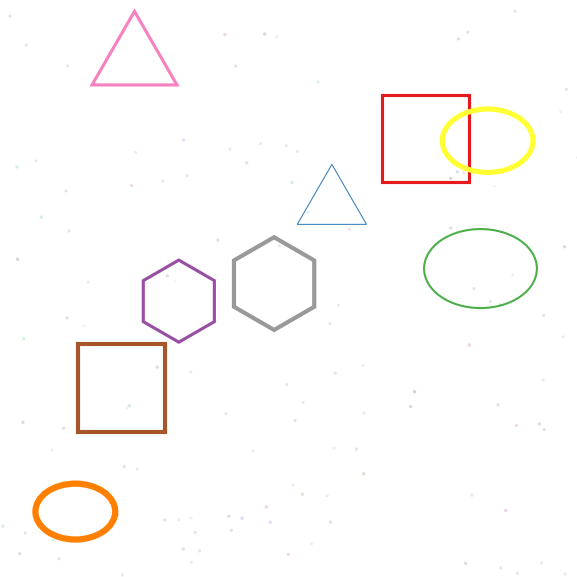[{"shape": "square", "thickness": 1.5, "radius": 0.38, "center": [0.736, 0.76]}, {"shape": "triangle", "thickness": 0.5, "radius": 0.35, "center": [0.575, 0.645]}, {"shape": "oval", "thickness": 1, "radius": 0.49, "center": [0.832, 0.534]}, {"shape": "hexagon", "thickness": 1.5, "radius": 0.36, "center": [0.31, 0.478]}, {"shape": "oval", "thickness": 3, "radius": 0.35, "center": [0.13, 0.113]}, {"shape": "oval", "thickness": 2.5, "radius": 0.39, "center": [0.844, 0.755]}, {"shape": "square", "thickness": 2, "radius": 0.38, "center": [0.211, 0.327]}, {"shape": "triangle", "thickness": 1.5, "radius": 0.42, "center": [0.233, 0.895]}, {"shape": "hexagon", "thickness": 2, "radius": 0.4, "center": [0.475, 0.508]}]